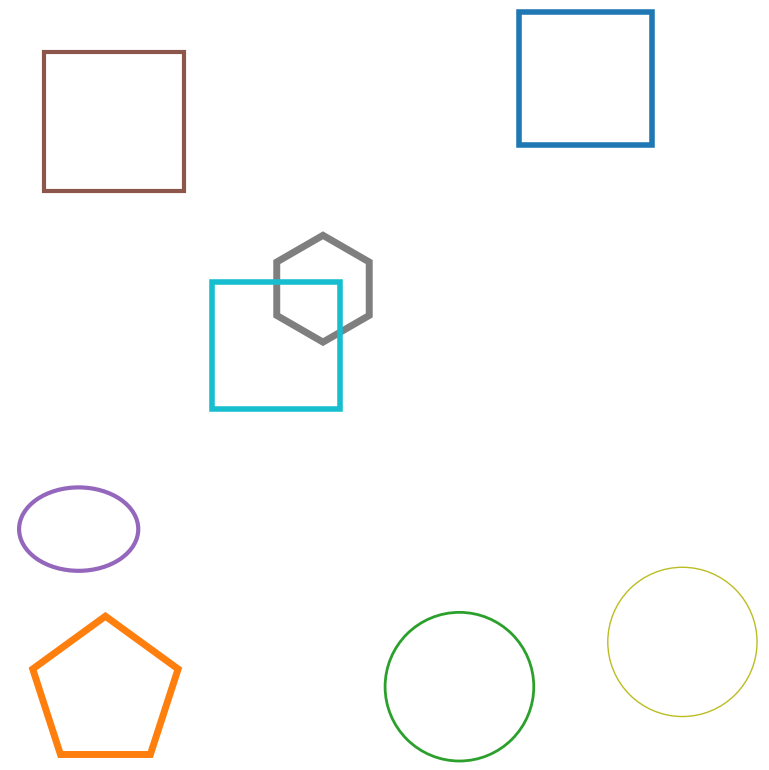[{"shape": "square", "thickness": 2, "radius": 0.43, "center": [0.76, 0.898]}, {"shape": "pentagon", "thickness": 2.5, "radius": 0.5, "center": [0.137, 0.1]}, {"shape": "circle", "thickness": 1, "radius": 0.48, "center": [0.597, 0.108]}, {"shape": "oval", "thickness": 1.5, "radius": 0.39, "center": [0.102, 0.313]}, {"shape": "square", "thickness": 1.5, "radius": 0.45, "center": [0.148, 0.842]}, {"shape": "hexagon", "thickness": 2.5, "radius": 0.35, "center": [0.419, 0.625]}, {"shape": "circle", "thickness": 0.5, "radius": 0.48, "center": [0.886, 0.166]}, {"shape": "square", "thickness": 2, "radius": 0.41, "center": [0.359, 0.551]}]